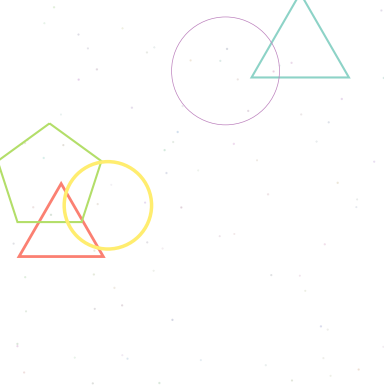[{"shape": "triangle", "thickness": 1.5, "radius": 0.73, "center": [0.78, 0.872]}, {"shape": "triangle", "thickness": 2, "radius": 0.63, "center": [0.159, 0.397]}, {"shape": "pentagon", "thickness": 1.5, "radius": 0.71, "center": [0.129, 0.538]}, {"shape": "circle", "thickness": 0.5, "radius": 0.7, "center": [0.586, 0.816]}, {"shape": "circle", "thickness": 2.5, "radius": 0.57, "center": [0.28, 0.467]}]